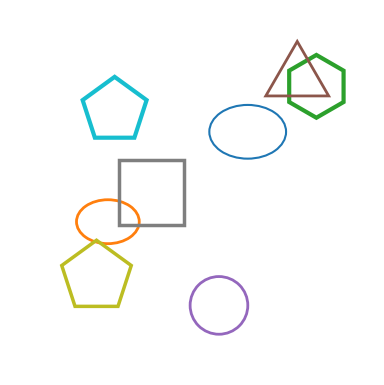[{"shape": "oval", "thickness": 1.5, "radius": 0.5, "center": [0.643, 0.658]}, {"shape": "oval", "thickness": 2, "radius": 0.41, "center": [0.28, 0.424]}, {"shape": "hexagon", "thickness": 3, "radius": 0.41, "center": [0.822, 0.776]}, {"shape": "circle", "thickness": 2, "radius": 0.37, "center": [0.569, 0.207]}, {"shape": "triangle", "thickness": 2, "radius": 0.47, "center": [0.772, 0.798]}, {"shape": "square", "thickness": 2.5, "radius": 0.42, "center": [0.394, 0.499]}, {"shape": "pentagon", "thickness": 2.5, "radius": 0.47, "center": [0.251, 0.281]}, {"shape": "pentagon", "thickness": 3, "radius": 0.44, "center": [0.298, 0.713]}]